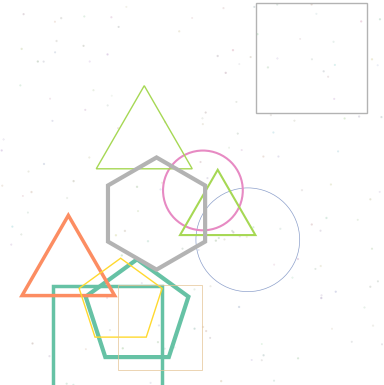[{"shape": "pentagon", "thickness": 3, "radius": 0.7, "center": [0.356, 0.186]}, {"shape": "square", "thickness": 2.5, "radius": 0.71, "center": [0.279, 0.116]}, {"shape": "triangle", "thickness": 2.5, "radius": 0.69, "center": [0.178, 0.302]}, {"shape": "circle", "thickness": 0.5, "radius": 0.67, "center": [0.644, 0.377]}, {"shape": "circle", "thickness": 1.5, "radius": 0.52, "center": [0.527, 0.505]}, {"shape": "triangle", "thickness": 1.5, "radius": 0.56, "center": [0.565, 0.446]}, {"shape": "triangle", "thickness": 1, "radius": 0.72, "center": [0.375, 0.634]}, {"shape": "pentagon", "thickness": 1, "radius": 0.57, "center": [0.313, 0.216]}, {"shape": "square", "thickness": 0.5, "radius": 0.55, "center": [0.415, 0.15]}, {"shape": "hexagon", "thickness": 3, "radius": 0.73, "center": [0.407, 0.445]}, {"shape": "square", "thickness": 1, "radius": 0.72, "center": [0.809, 0.85]}]